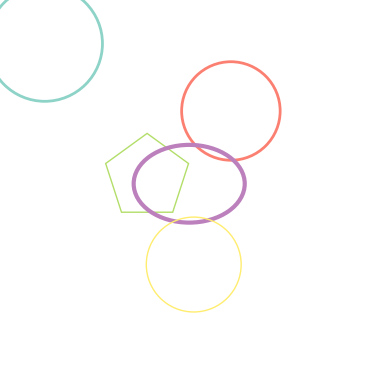[{"shape": "circle", "thickness": 2, "radius": 0.75, "center": [0.116, 0.887]}, {"shape": "circle", "thickness": 2, "radius": 0.64, "center": [0.6, 0.712]}, {"shape": "pentagon", "thickness": 1, "radius": 0.57, "center": [0.382, 0.54]}, {"shape": "oval", "thickness": 3, "radius": 0.72, "center": [0.491, 0.523]}, {"shape": "circle", "thickness": 1, "radius": 0.62, "center": [0.503, 0.313]}]